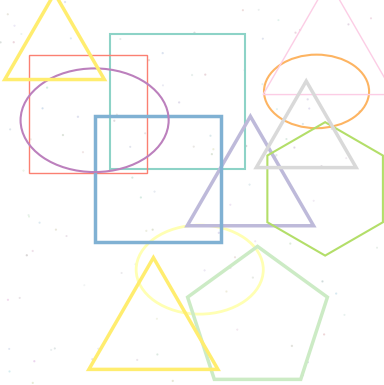[{"shape": "square", "thickness": 1.5, "radius": 0.88, "center": [0.461, 0.736]}, {"shape": "oval", "thickness": 2, "radius": 0.83, "center": [0.519, 0.3]}, {"shape": "triangle", "thickness": 2.5, "radius": 0.95, "center": [0.65, 0.508]}, {"shape": "square", "thickness": 1, "radius": 0.77, "center": [0.228, 0.704]}, {"shape": "square", "thickness": 2.5, "radius": 0.82, "center": [0.409, 0.534]}, {"shape": "oval", "thickness": 1.5, "radius": 0.68, "center": [0.822, 0.763]}, {"shape": "hexagon", "thickness": 1.5, "radius": 0.87, "center": [0.845, 0.509]}, {"shape": "triangle", "thickness": 1, "radius": 0.98, "center": [0.854, 0.853]}, {"shape": "triangle", "thickness": 2.5, "radius": 0.75, "center": [0.795, 0.64]}, {"shape": "oval", "thickness": 1.5, "radius": 0.96, "center": [0.246, 0.688]}, {"shape": "pentagon", "thickness": 2.5, "radius": 0.95, "center": [0.669, 0.169]}, {"shape": "triangle", "thickness": 2.5, "radius": 0.75, "center": [0.142, 0.868]}, {"shape": "triangle", "thickness": 2.5, "radius": 0.97, "center": [0.398, 0.137]}]